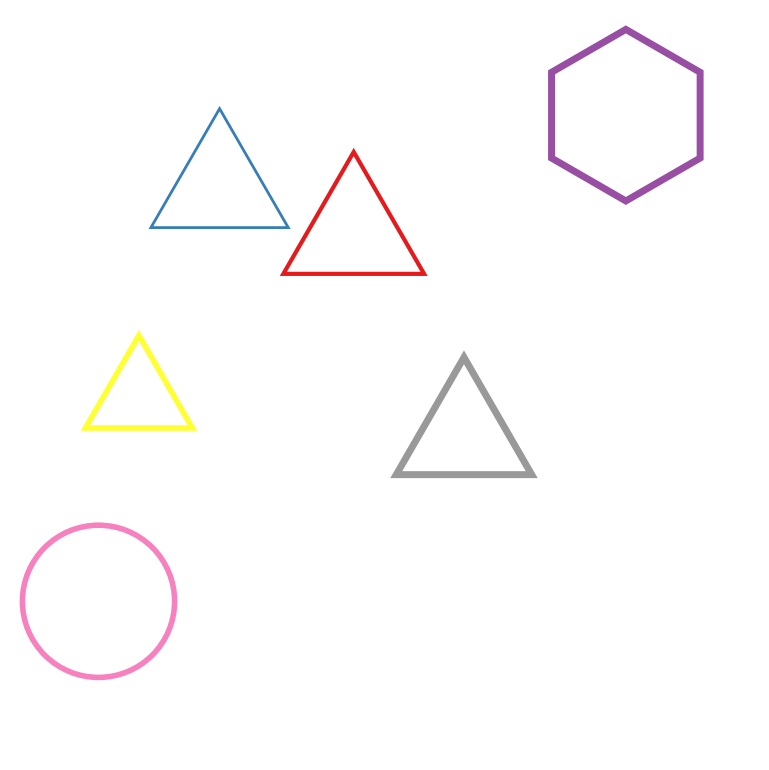[{"shape": "triangle", "thickness": 1.5, "radius": 0.53, "center": [0.459, 0.697]}, {"shape": "triangle", "thickness": 1, "radius": 0.51, "center": [0.285, 0.756]}, {"shape": "hexagon", "thickness": 2.5, "radius": 0.56, "center": [0.813, 0.85]}, {"shape": "triangle", "thickness": 2, "radius": 0.4, "center": [0.18, 0.484]}, {"shape": "circle", "thickness": 2, "radius": 0.49, "center": [0.128, 0.219]}, {"shape": "triangle", "thickness": 2.5, "radius": 0.51, "center": [0.603, 0.434]}]